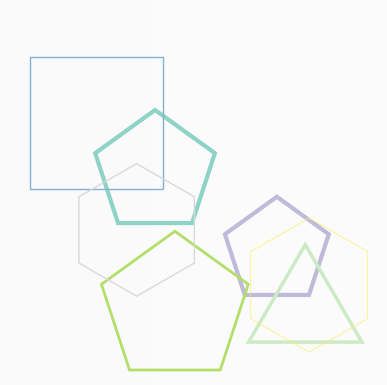[{"shape": "pentagon", "thickness": 3, "radius": 0.81, "center": [0.4, 0.552]}, {"shape": "pentagon", "thickness": 3, "radius": 0.7, "center": [0.714, 0.348]}, {"shape": "square", "thickness": 1, "radius": 0.85, "center": [0.249, 0.68]}, {"shape": "pentagon", "thickness": 2, "radius": 1.0, "center": [0.451, 0.2]}, {"shape": "hexagon", "thickness": 1, "radius": 0.86, "center": [0.353, 0.403]}, {"shape": "triangle", "thickness": 2.5, "radius": 0.84, "center": [0.788, 0.196]}, {"shape": "hexagon", "thickness": 0.5, "radius": 0.87, "center": [0.798, 0.259]}]